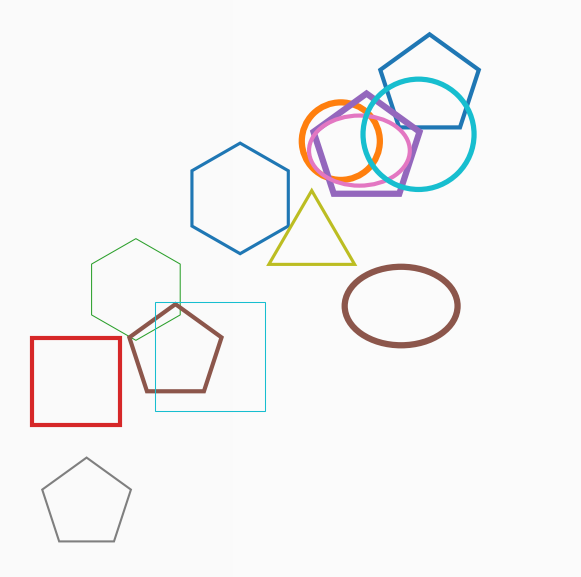[{"shape": "pentagon", "thickness": 2, "radius": 0.45, "center": [0.739, 0.851]}, {"shape": "hexagon", "thickness": 1.5, "radius": 0.48, "center": [0.413, 0.656]}, {"shape": "circle", "thickness": 3, "radius": 0.34, "center": [0.586, 0.755]}, {"shape": "hexagon", "thickness": 0.5, "radius": 0.44, "center": [0.234, 0.498]}, {"shape": "square", "thickness": 2, "radius": 0.38, "center": [0.13, 0.338]}, {"shape": "pentagon", "thickness": 3, "radius": 0.48, "center": [0.631, 0.741]}, {"shape": "oval", "thickness": 3, "radius": 0.49, "center": [0.69, 0.469]}, {"shape": "pentagon", "thickness": 2, "radius": 0.42, "center": [0.302, 0.389]}, {"shape": "oval", "thickness": 2, "radius": 0.43, "center": [0.618, 0.738]}, {"shape": "pentagon", "thickness": 1, "radius": 0.4, "center": [0.149, 0.127]}, {"shape": "triangle", "thickness": 1.5, "radius": 0.43, "center": [0.536, 0.584]}, {"shape": "circle", "thickness": 2.5, "radius": 0.48, "center": [0.72, 0.767]}, {"shape": "square", "thickness": 0.5, "radius": 0.47, "center": [0.361, 0.382]}]